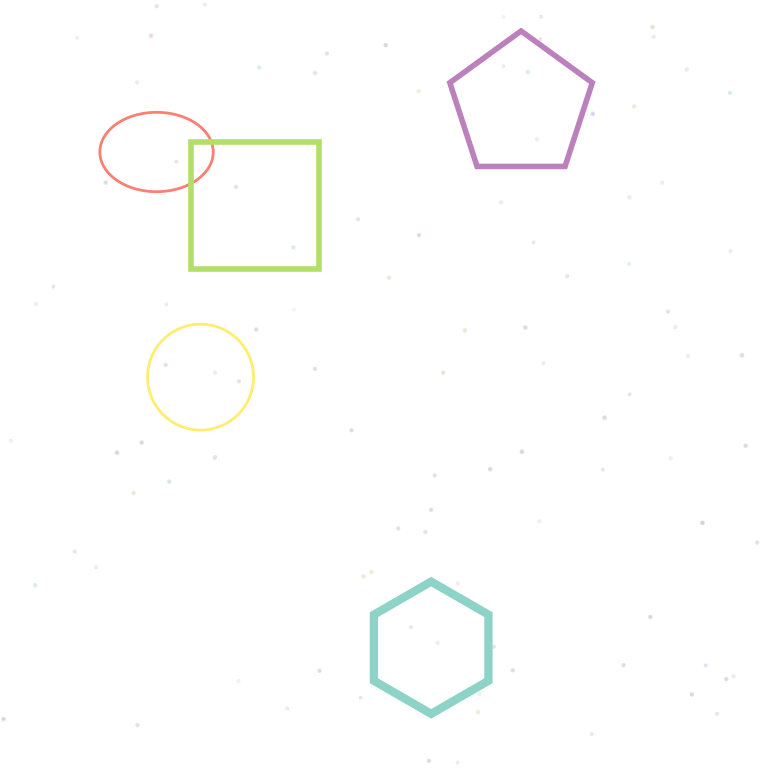[{"shape": "hexagon", "thickness": 3, "radius": 0.43, "center": [0.56, 0.159]}, {"shape": "oval", "thickness": 1, "radius": 0.37, "center": [0.203, 0.803]}, {"shape": "square", "thickness": 2, "radius": 0.41, "center": [0.331, 0.733]}, {"shape": "pentagon", "thickness": 2, "radius": 0.49, "center": [0.677, 0.863]}, {"shape": "circle", "thickness": 1, "radius": 0.34, "center": [0.26, 0.51]}]